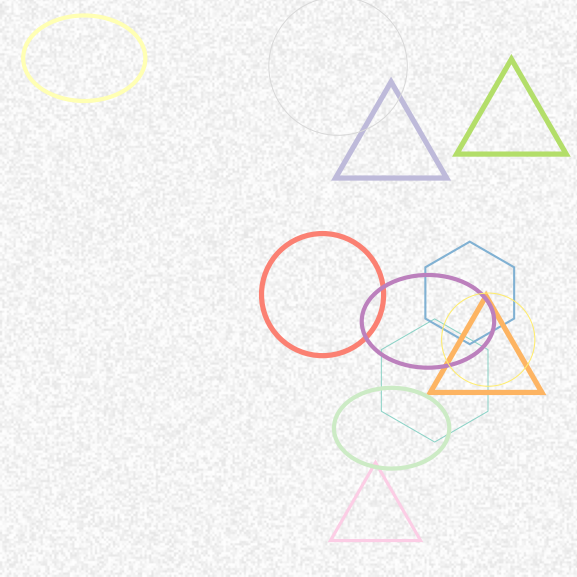[{"shape": "hexagon", "thickness": 0.5, "radius": 0.53, "center": [0.753, 0.34]}, {"shape": "oval", "thickness": 2, "radius": 0.53, "center": [0.146, 0.898]}, {"shape": "triangle", "thickness": 2.5, "radius": 0.56, "center": [0.677, 0.746]}, {"shape": "circle", "thickness": 2.5, "radius": 0.53, "center": [0.559, 0.489]}, {"shape": "hexagon", "thickness": 1, "radius": 0.44, "center": [0.813, 0.492]}, {"shape": "triangle", "thickness": 2.5, "radius": 0.56, "center": [0.842, 0.375]}, {"shape": "triangle", "thickness": 2.5, "radius": 0.55, "center": [0.886, 0.787]}, {"shape": "triangle", "thickness": 1.5, "radius": 0.45, "center": [0.65, 0.108]}, {"shape": "circle", "thickness": 0.5, "radius": 0.6, "center": [0.585, 0.885]}, {"shape": "oval", "thickness": 2, "radius": 0.57, "center": [0.741, 0.443]}, {"shape": "oval", "thickness": 2, "radius": 0.5, "center": [0.678, 0.258]}, {"shape": "circle", "thickness": 0.5, "radius": 0.4, "center": [0.845, 0.411]}]